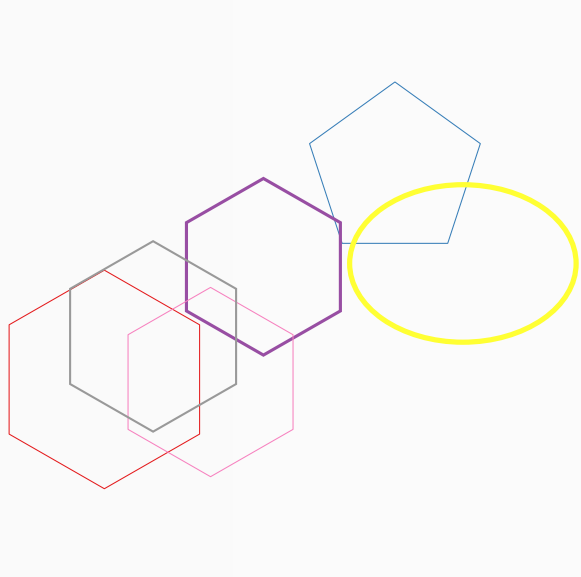[{"shape": "hexagon", "thickness": 0.5, "radius": 0.95, "center": [0.18, 0.342]}, {"shape": "pentagon", "thickness": 0.5, "radius": 0.77, "center": [0.679, 0.703]}, {"shape": "hexagon", "thickness": 1.5, "radius": 0.76, "center": [0.453, 0.537]}, {"shape": "oval", "thickness": 2.5, "radius": 0.97, "center": [0.796, 0.543]}, {"shape": "hexagon", "thickness": 0.5, "radius": 0.82, "center": [0.362, 0.338]}, {"shape": "hexagon", "thickness": 1, "radius": 0.82, "center": [0.263, 0.417]}]